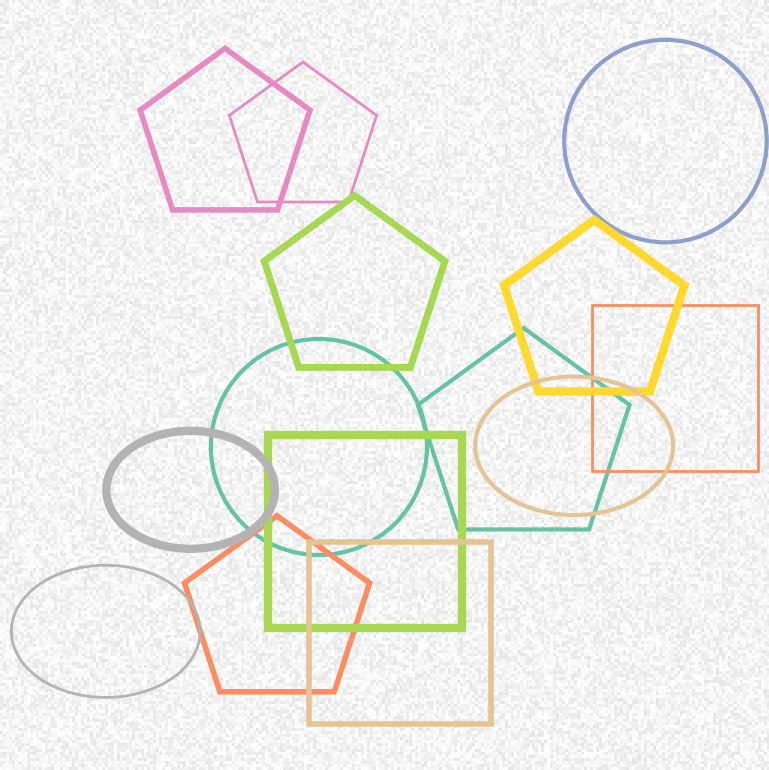[{"shape": "pentagon", "thickness": 1.5, "radius": 0.72, "center": [0.68, 0.429]}, {"shape": "circle", "thickness": 1.5, "radius": 0.7, "center": [0.414, 0.42]}, {"shape": "square", "thickness": 1, "radius": 0.54, "center": [0.876, 0.496]}, {"shape": "pentagon", "thickness": 2, "radius": 0.63, "center": [0.36, 0.204]}, {"shape": "circle", "thickness": 1.5, "radius": 0.66, "center": [0.864, 0.817]}, {"shape": "pentagon", "thickness": 1, "radius": 0.5, "center": [0.393, 0.819]}, {"shape": "pentagon", "thickness": 2, "radius": 0.58, "center": [0.292, 0.821]}, {"shape": "square", "thickness": 3, "radius": 0.63, "center": [0.474, 0.309]}, {"shape": "pentagon", "thickness": 2.5, "radius": 0.62, "center": [0.461, 0.623]}, {"shape": "pentagon", "thickness": 3, "radius": 0.62, "center": [0.772, 0.591]}, {"shape": "square", "thickness": 2, "radius": 0.59, "center": [0.519, 0.178]}, {"shape": "oval", "thickness": 1.5, "radius": 0.64, "center": [0.746, 0.421]}, {"shape": "oval", "thickness": 3, "radius": 0.55, "center": [0.248, 0.364]}, {"shape": "oval", "thickness": 1, "radius": 0.61, "center": [0.137, 0.18]}]